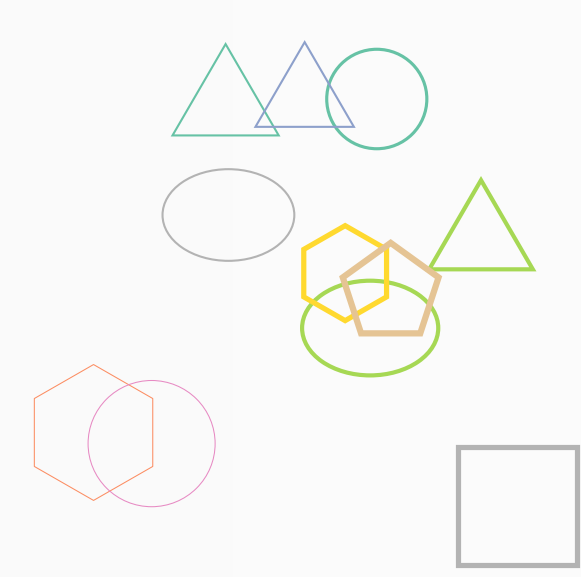[{"shape": "triangle", "thickness": 1, "radius": 0.53, "center": [0.388, 0.817]}, {"shape": "circle", "thickness": 1.5, "radius": 0.43, "center": [0.648, 0.828]}, {"shape": "hexagon", "thickness": 0.5, "radius": 0.59, "center": [0.161, 0.25]}, {"shape": "triangle", "thickness": 1, "radius": 0.49, "center": [0.524, 0.828]}, {"shape": "circle", "thickness": 0.5, "radius": 0.55, "center": [0.261, 0.231]}, {"shape": "triangle", "thickness": 2, "radius": 0.51, "center": [0.828, 0.584]}, {"shape": "oval", "thickness": 2, "radius": 0.59, "center": [0.637, 0.431]}, {"shape": "hexagon", "thickness": 2.5, "radius": 0.41, "center": [0.594, 0.526]}, {"shape": "pentagon", "thickness": 3, "radius": 0.43, "center": [0.672, 0.492]}, {"shape": "square", "thickness": 2.5, "radius": 0.51, "center": [0.89, 0.122]}, {"shape": "oval", "thickness": 1, "radius": 0.57, "center": [0.393, 0.627]}]